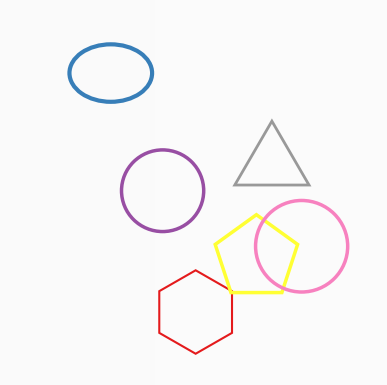[{"shape": "hexagon", "thickness": 1.5, "radius": 0.54, "center": [0.505, 0.19]}, {"shape": "oval", "thickness": 3, "radius": 0.53, "center": [0.286, 0.81]}, {"shape": "circle", "thickness": 2.5, "radius": 0.53, "center": [0.42, 0.505]}, {"shape": "pentagon", "thickness": 2.5, "radius": 0.56, "center": [0.662, 0.331]}, {"shape": "circle", "thickness": 2.5, "radius": 0.59, "center": [0.778, 0.36]}, {"shape": "triangle", "thickness": 2, "radius": 0.55, "center": [0.702, 0.575]}]